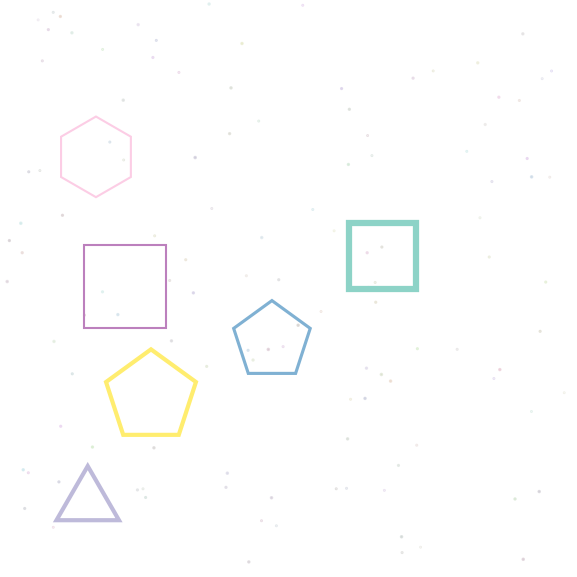[{"shape": "square", "thickness": 3, "radius": 0.29, "center": [0.663, 0.556]}, {"shape": "triangle", "thickness": 2, "radius": 0.31, "center": [0.152, 0.13]}, {"shape": "pentagon", "thickness": 1.5, "radius": 0.35, "center": [0.471, 0.409]}, {"shape": "hexagon", "thickness": 1, "radius": 0.35, "center": [0.166, 0.728]}, {"shape": "square", "thickness": 1, "radius": 0.36, "center": [0.217, 0.503]}, {"shape": "pentagon", "thickness": 2, "radius": 0.41, "center": [0.261, 0.312]}]